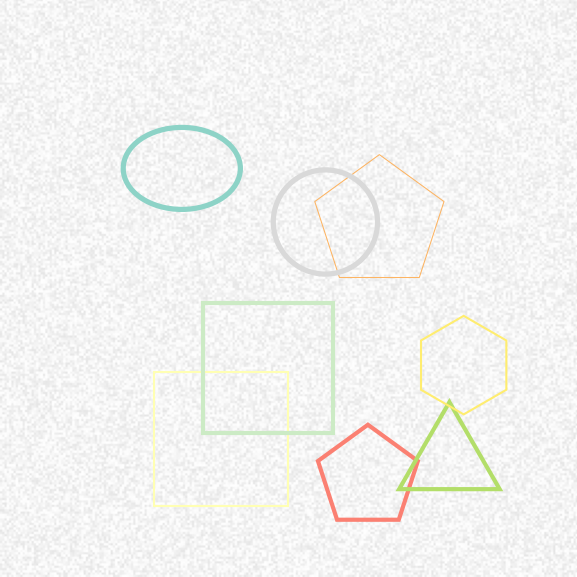[{"shape": "oval", "thickness": 2.5, "radius": 0.51, "center": [0.315, 0.708]}, {"shape": "square", "thickness": 1, "radius": 0.58, "center": [0.383, 0.239]}, {"shape": "pentagon", "thickness": 2, "radius": 0.45, "center": [0.637, 0.173]}, {"shape": "pentagon", "thickness": 0.5, "radius": 0.59, "center": [0.657, 0.614]}, {"shape": "triangle", "thickness": 2, "radius": 0.5, "center": [0.778, 0.202]}, {"shape": "circle", "thickness": 2.5, "radius": 0.45, "center": [0.563, 0.615]}, {"shape": "square", "thickness": 2, "radius": 0.56, "center": [0.464, 0.362]}, {"shape": "hexagon", "thickness": 1, "radius": 0.43, "center": [0.803, 0.367]}]